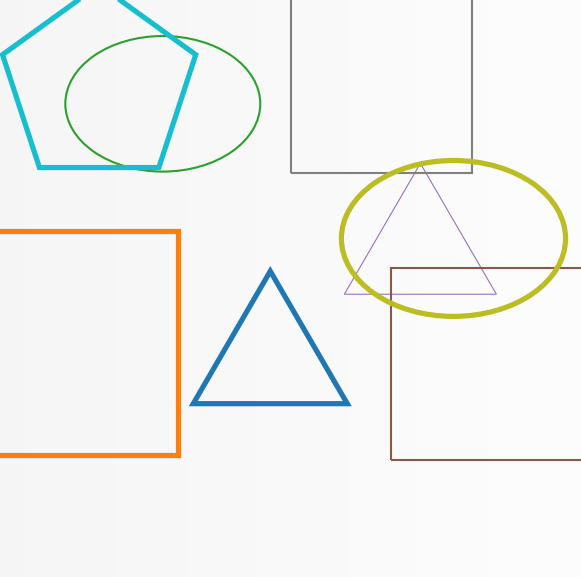[{"shape": "triangle", "thickness": 2.5, "radius": 0.76, "center": [0.465, 0.377]}, {"shape": "square", "thickness": 2.5, "radius": 0.97, "center": [0.113, 0.405]}, {"shape": "oval", "thickness": 1, "radius": 0.84, "center": [0.28, 0.819]}, {"shape": "triangle", "thickness": 0.5, "radius": 0.76, "center": [0.723, 0.565]}, {"shape": "square", "thickness": 1, "radius": 0.83, "center": [0.838, 0.368]}, {"shape": "square", "thickness": 1, "radius": 0.78, "center": [0.656, 0.856]}, {"shape": "oval", "thickness": 2.5, "radius": 0.96, "center": [0.78, 0.586]}, {"shape": "pentagon", "thickness": 2.5, "radius": 0.87, "center": [0.171, 0.85]}]